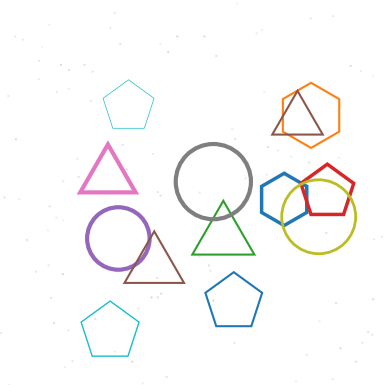[{"shape": "hexagon", "thickness": 2.5, "radius": 0.34, "center": [0.738, 0.482]}, {"shape": "pentagon", "thickness": 1.5, "radius": 0.39, "center": [0.607, 0.215]}, {"shape": "hexagon", "thickness": 1.5, "radius": 0.42, "center": [0.808, 0.7]}, {"shape": "triangle", "thickness": 1.5, "radius": 0.47, "center": [0.58, 0.385]}, {"shape": "pentagon", "thickness": 2.5, "radius": 0.36, "center": [0.85, 0.501]}, {"shape": "circle", "thickness": 3, "radius": 0.41, "center": [0.307, 0.381]}, {"shape": "triangle", "thickness": 1.5, "radius": 0.45, "center": [0.401, 0.31]}, {"shape": "triangle", "thickness": 1.5, "radius": 0.38, "center": [0.773, 0.688]}, {"shape": "triangle", "thickness": 3, "radius": 0.42, "center": [0.28, 0.542]}, {"shape": "circle", "thickness": 3, "radius": 0.49, "center": [0.554, 0.528]}, {"shape": "circle", "thickness": 2, "radius": 0.48, "center": [0.828, 0.437]}, {"shape": "pentagon", "thickness": 0.5, "radius": 0.35, "center": [0.334, 0.723]}, {"shape": "pentagon", "thickness": 1, "radius": 0.4, "center": [0.286, 0.139]}]